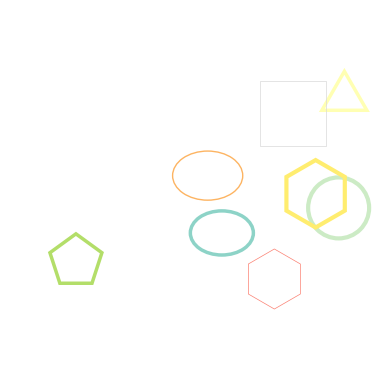[{"shape": "oval", "thickness": 2.5, "radius": 0.41, "center": [0.576, 0.395]}, {"shape": "triangle", "thickness": 2.5, "radius": 0.34, "center": [0.895, 0.747]}, {"shape": "hexagon", "thickness": 0.5, "radius": 0.39, "center": [0.713, 0.275]}, {"shape": "oval", "thickness": 1, "radius": 0.46, "center": [0.539, 0.544]}, {"shape": "pentagon", "thickness": 2.5, "radius": 0.35, "center": [0.197, 0.322]}, {"shape": "square", "thickness": 0.5, "radius": 0.42, "center": [0.761, 0.704]}, {"shape": "circle", "thickness": 3, "radius": 0.4, "center": [0.88, 0.46]}, {"shape": "hexagon", "thickness": 3, "radius": 0.44, "center": [0.82, 0.497]}]